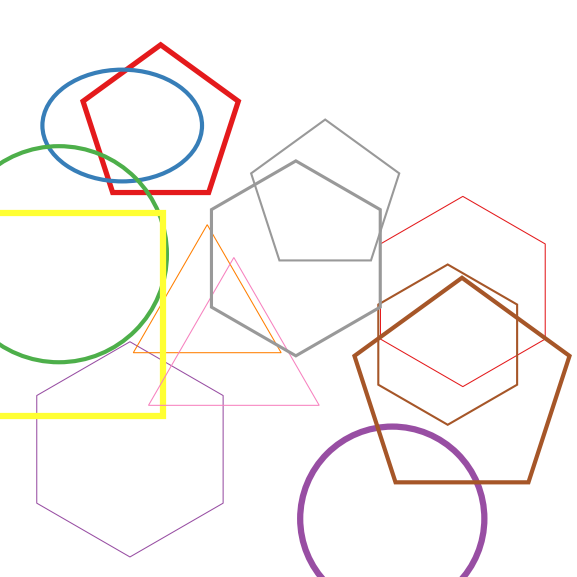[{"shape": "hexagon", "thickness": 0.5, "radius": 0.82, "center": [0.801, 0.494]}, {"shape": "pentagon", "thickness": 2.5, "radius": 0.71, "center": [0.278, 0.78]}, {"shape": "oval", "thickness": 2, "radius": 0.69, "center": [0.212, 0.782]}, {"shape": "circle", "thickness": 2, "radius": 0.94, "center": [0.102, 0.559]}, {"shape": "hexagon", "thickness": 0.5, "radius": 0.93, "center": [0.225, 0.221]}, {"shape": "circle", "thickness": 3, "radius": 0.8, "center": [0.679, 0.101]}, {"shape": "triangle", "thickness": 0.5, "radius": 0.74, "center": [0.359, 0.462]}, {"shape": "square", "thickness": 3, "radius": 0.88, "center": [0.107, 0.455]}, {"shape": "pentagon", "thickness": 2, "radius": 0.98, "center": [0.8, 0.322]}, {"shape": "hexagon", "thickness": 1, "radius": 0.69, "center": [0.775, 0.402]}, {"shape": "triangle", "thickness": 0.5, "radius": 0.85, "center": [0.405, 0.383]}, {"shape": "pentagon", "thickness": 1, "radius": 0.67, "center": [0.563, 0.657]}, {"shape": "hexagon", "thickness": 1.5, "radius": 0.84, "center": [0.512, 0.552]}]